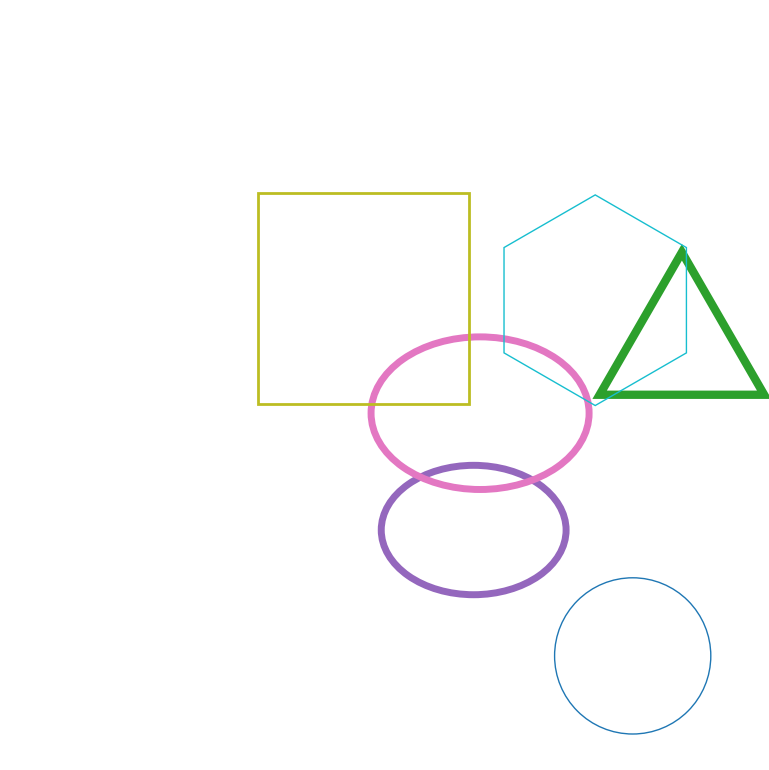[{"shape": "circle", "thickness": 0.5, "radius": 0.51, "center": [0.822, 0.148]}, {"shape": "triangle", "thickness": 3, "radius": 0.62, "center": [0.886, 0.549]}, {"shape": "oval", "thickness": 2.5, "radius": 0.6, "center": [0.615, 0.312]}, {"shape": "oval", "thickness": 2.5, "radius": 0.71, "center": [0.623, 0.463]}, {"shape": "square", "thickness": 1, "radius": 0.68, "center": [0.472, 0.613]}, {"shape": "hexagon", "thickness": 0.5, "radius": 0.68, "center": [0.773, 0.61]}]